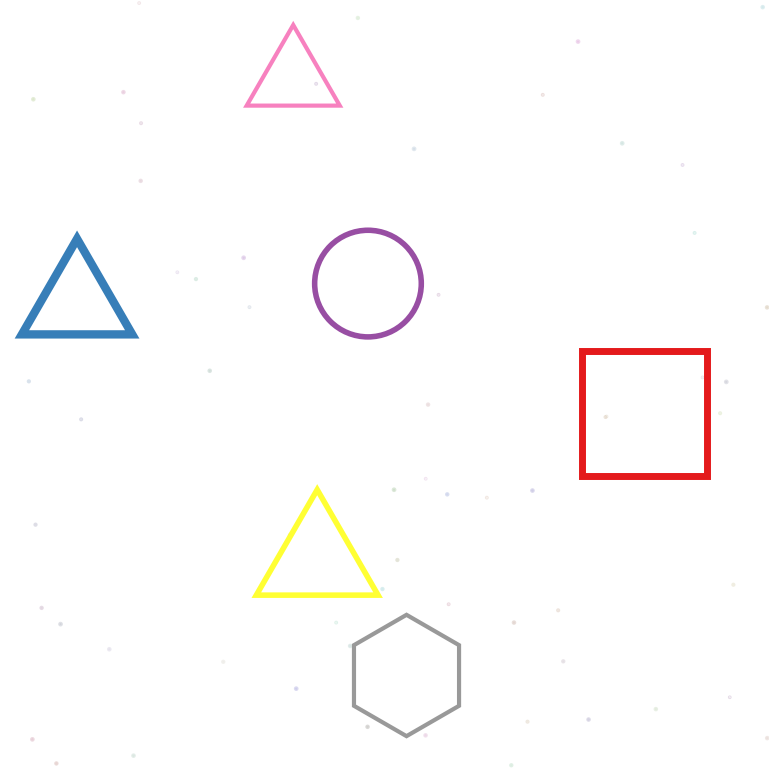[{"shape": "square", "thickness": 2.5, "radius": 0.41, "center": [0.837, 0.463]}, {"shape": "triangle", "thickness": 3, "radius": 0.41, "center": [0.1, 0.607]}, {"shape": "circle", "thickness": 2, "radius": 0.35, "center": [0.478, 0.632]}, {"shape": "triangle", "thickness": 2, "radius": 0.46, "center": [0.412, 0.273]}, {"shape": "triangle", "thickness": 1.5, "radius": 0.35, "center": [0.381, 0.898]}, {"shape": "hexagon", "thickness": 1.5, "radius": 0.39, "center": [0.528, 0.123]}]